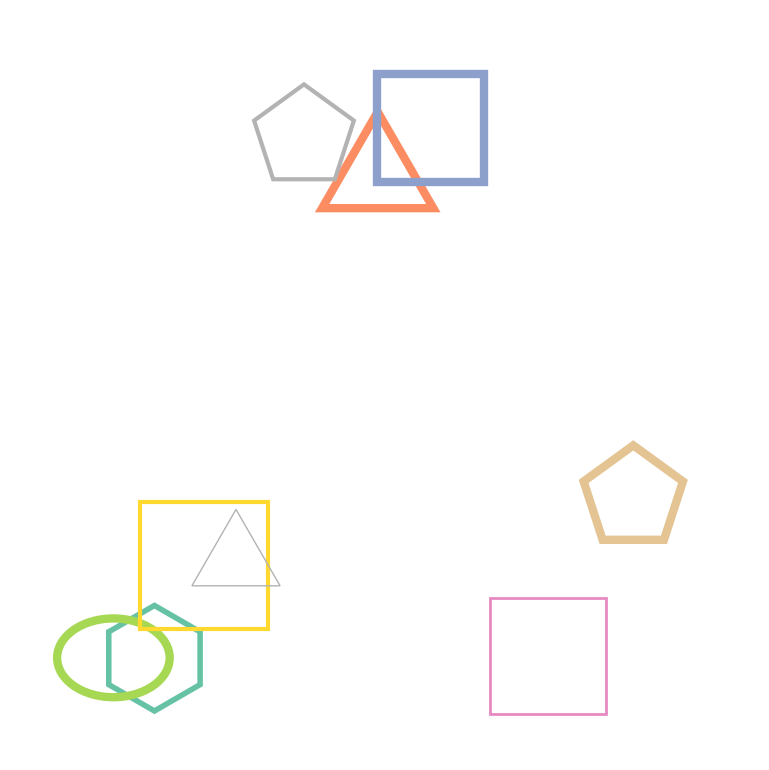[{"shape": "hexagon", "thickness": 2, "radius": 0.34, "center": [0.201, 0.145]}, {"shape": "triangle", "thickness": 3, "radius": 0.42, "center": [0.491, 0.771]}, {"shape": "square", "thickness": 3, "radius": 0.35, "center": [0.559, 0.834]}, {"shape": "square", "thickness": 1, "radius": 0.38, "center": [0.712, 0.148]}, {"shape": "oval", "thickness": 3, "radius": 0.37, "center": [0.147, 0.146]}, {"shape": "square", "thickness": 1.5, "radius": 0.41, "center": [0.265, 0.266]}, {"shape": "pentagon", "thickness": 3, "radius": 0.34, "center": [0.822, 0.354]}, {"shape": "pentagon", "thickness": 1.5, "radius": 0.34, "center": [0.395, 0.822]}, {"shape": "triangle", "thickness": 0.5, "radius": 0.33, "center": [0.306, 0.272]}]